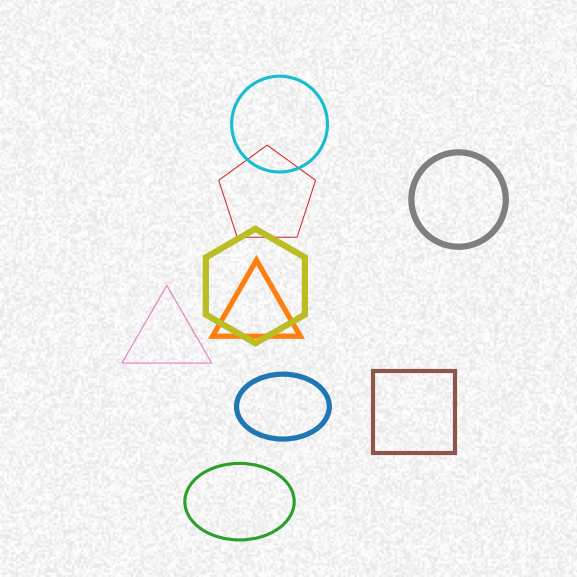[{"shape": "oval", "thickness": 2.5, "radius": 0.4, "center": [0.49, 0.295]}, {"shape": "triangle", "thickness": 2.5, "radius": 0.44, "center": [0.444, 0.461]}, {"shape": "oval", "thickness": 1.5, "radius": 0.47, "center": [0.415, 0.13]}, {"shape": "pentagon", "thickness": 0.5, "radius": 0.44, "center": [0.463, 0.66]}, {"shape": "square", "thickness": 2, "radius": 0.36, "center": [0.716, 0.285]}, {"shape": "triangle", "thickness": 0.5, "radius": 0.45, "center": [0.289, 0.415]}, {"shape": "circle", "thickness": 3, "radius": 0.41, "center": [0.794, 0.654]}, {"shape": "hexagon", "thickness": 3, "radius": 0.5, "center": [0.442, 0.504]}, {"shape": "circle", "thickness": 1.5, "radius": 0.41, "center": [0.484, 0.784]}]